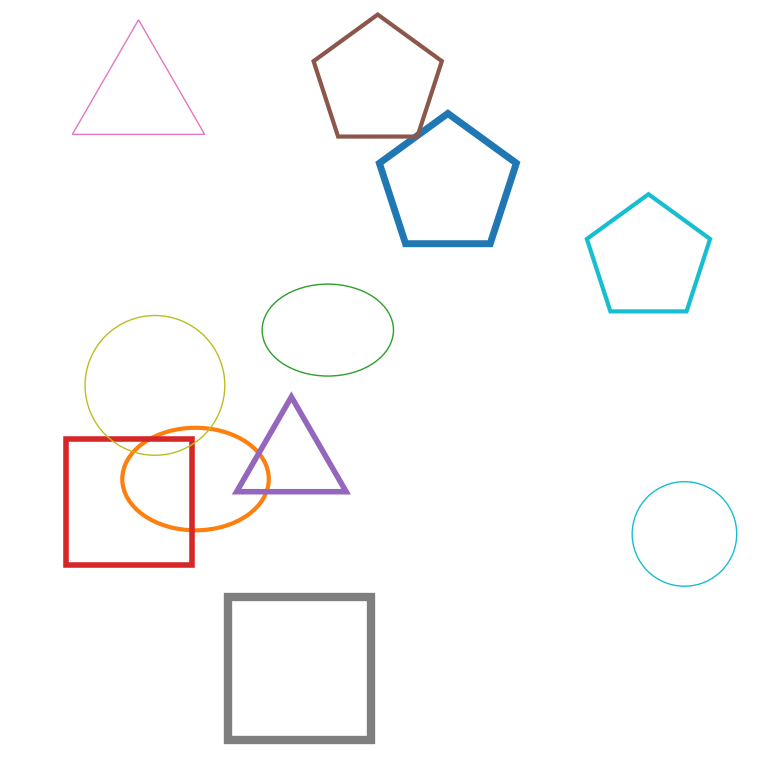[{"shape": "pentagon", "thickness": 2.5, "radius": 0.47, "center": [0.582, 0.759]}, {"shape": "oval", "thickness": 1.5, "radius": 0.48, "center": [0.254, 0.378]}, {"shape": "oval", "thickness": 0.5, "radius": 0.43, "center": [0.426, 0.571]}, {"shape": "square", "thickness": 2, "radius": 0.41, "center": [0.167, 0.348]}, {"shape": "triangle", "thickness": 2, "radius": 0.41, "center": [0.378, 0.402]}, {"shape": "pentagon", "thickness": 1.5, "radius": 0.44, "center": [0.491, 0.894]}, {"shape": "triangle", "thickness": 0.5, "radius": 0.5, "center": [0.18, 0.875]}, {"shape": "square", "thickness": 3, "radius": 0.47, "center": [0.389, 0.132]}, {"shape": "circle", "thickness": 0.5, "radius": 0.45, "center": [0.201, 0.499]}, {"shape": "circle", "thickness": 0.5, "radius": 0.34, "center": [0.889, 0.307]}, {"shape": "pentagon", "thickness": 1.5, "radius": 0.42, "center": [0.842, 0.664]}]